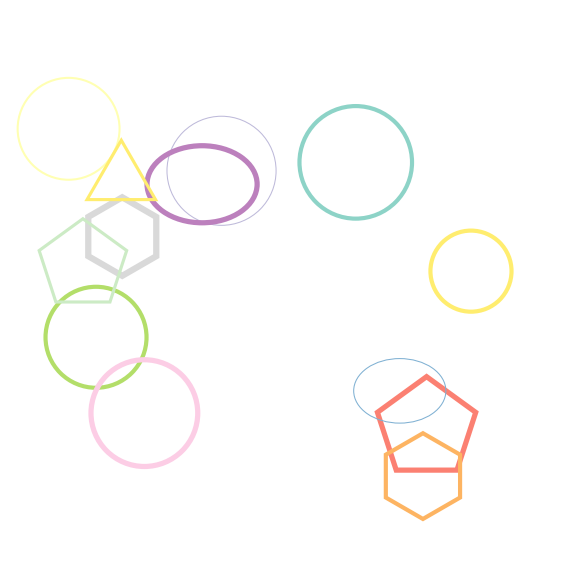[{"shape": "circle", "thickness": 2, "radius": 0.49, "center": [0.616, 0.718]}, {"shape": "circle", "thickness": 1, "radius": 0.44, "center": [0.119, 0.776]}, {"shape": "circle", "thickness": 0.5, "radius": 0.47, "center": [0.384, 0.703]}, {"shape": "pentagon", "thickness": 2.5, "radius": 0.45, "center": [0.739, 0.257]}, {"shape": "oval", "thickness": 0.5, "radius": 0.4, "center": [0.692, 0.322]}, {"shape": "hexagon", "thickness": 2, "radius": 0.37, "center": [0.732, 0.175]}, {"shape": "circle", "thickness": 2, "radius": 0.44, "center": [0.166, 0.415]}, {"shape": "circle", "thickness": 2.5, "radius": 0.46, "center": [0.25, 0.284]}, {"shape": "hexagon", "thickness": 3, "radius": 0.34, "center": [0.212, 0.59]}, {"shape": "oval", "thickness": 2.5, "radius": 0.48, "center": [0.35, 0.68]}, {"shape": "pentagon", "thickness": 1.5, "radius": 0.4, "center": [0.144, 0.541]}, {"shape": "triangle", "thickness": 1.5, "radius": 0.34, "center": [0.21, 0.688]}, {"shape": "circle", "thickness": 2, "radius": 0.35, "center": [0.816, 0.53]}]